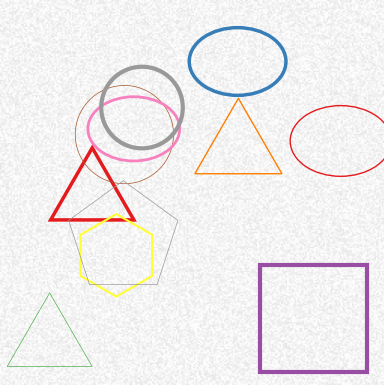[{"shape": "triangle", "thickness": 2.5, "radius": 0.62, "center": [0.24, 0.491]}, {"shape": "oval", "thickness": 1, "radius": 0.66, "center": [0.885, 0.634]}, {"shape": "oval", "thickness": 2.5, "radius": 0.63, "center": [0.617, 0.84]}, {"shape": "triangle", "thickness": 0.5, "radius": 0.64, "center": [0.129, 0.112]}, {"shape": "square", "thickness": 3, "radius": 0.7, "center": [0.814, 0.173]}, {"shape": "triangle", "thickness": 1, "radius": 0.65, "center": [0.619, 0.614]}, {"shape": "hexagon", "thickness": 1.5, "radius": 0.54, "center": [0.302, 0.337]}, {"shape": "circle", "thickness": 0.5, "radius": 0.64, "center": [0.323, 0.65]}, {"shape": "oval", "thickness": 2, "radius": 0.6, "center": [0.347, 0.665]}, {"shape": "circle", "thickness": 3, "radius": 0.53, "center": [0.369, 0.721]}, {"shape": "pentagon", "thickness": 0.5, "radius": 0.75, "center": [0.32, 0.381]}]